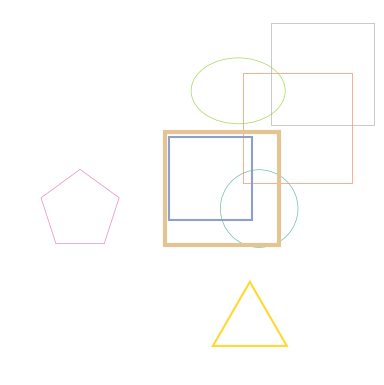[{"shape": "circle", "thickness": 0.5, "radius": 0.5, "center": [0.673, 0.458]}, {"shape": "square", "thickness": 0.5, "radius": 0.71, "center": [0.773, 0.668]}, {"shape": "square", "thickness": 1.5, "radius": 0.54, "center": [0.547, 0.536]}, {"shape": "pentagon", "thickness": 0.5, "radius": 0.53, "center": [0.208, 0.453]}, {"shape": "oval", "thickness": 0.5, "radius": 0.61, "center": [0.619, 0.764]}, {"shape": "triangle", "thickness": 1.5, "radius": 0.55, "center": [0.649, 0.157]}, {"shape": "square", "thickness": 3, "radius": 0.74, "center": [0.577, 0.51]}, {"shape": "square", "thickness": 0.5, "radius": 0.66, "center": [0.838, 0.808]}]